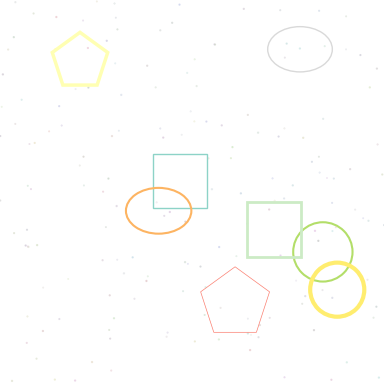[{"shape": "square", "thickness": 1, "radius": 0.35, "center": [0.467, 0.53]}, {"shape": "pentagon", "thickness": 2.5, "radius": 0.38, "center": [0.208, 0.84]}, {"shape": "pentagon", "thickness": 0.5, "radius": 0.47, "center": [0.611, 0.213]}, {"shape": "oval", "thickness": 1.5, "radius": 0.42, "center": [0.412, 0.453]}, {"shape": "circle", "thickness": 1.5, "radius": 0.39, "center": [0.839, 0.346]}, {"shape": "oval", "thickness": 1, "radius": 0.42, "center": [0.779, 0.872]}, {"shape": "square", "thickness": 2, "radius": 0.35, "center": [0.712, 0.404]}, {"shape": "circle", "thickness": 3, "radius": 0.35, "center": [0.876, 0.248]}]